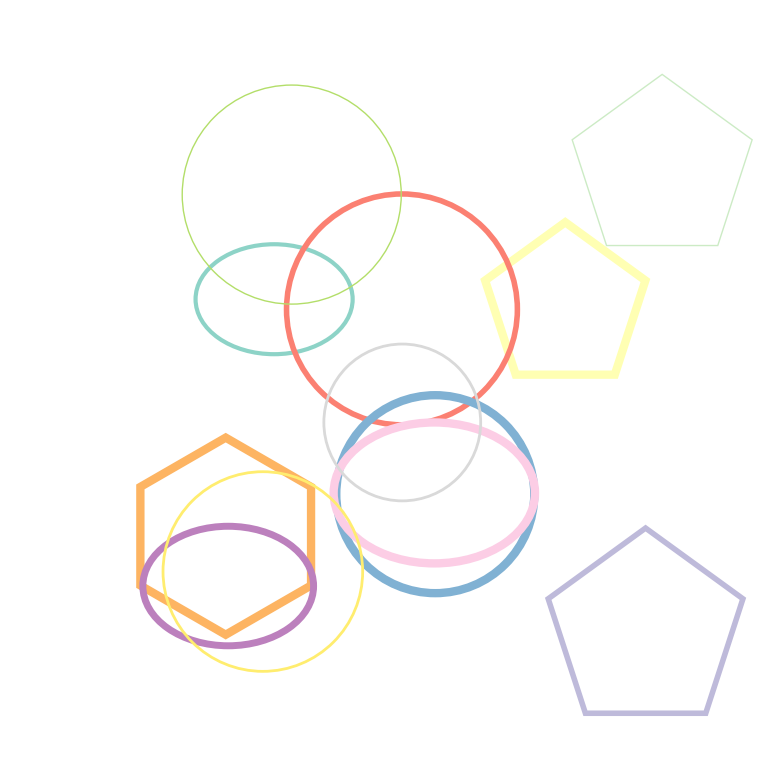[{"shape": "oval", "thickness": 1.5, "radius": 0.51, "center": [0.356, 0.611]}, {"shape": "pentagon", "thickness": 3, "radius": 0.55, "center": [0.734, 0.602]}, {"shape": "pentagon", "thickness": 2, "radius": 0.66, "center": [0.838, 0.181]}, {"shape": "circle", "thickness": 2, "radius": 0.75, "center": [0.522, 0.598]}, {"shape": "circle", "thickness": 3, "radius": 0.64, "center": [0.565, 0.358]}, {"shape": "hexagon", "thickness": 3, "radius": 0.64, "center": [0.293, 0.304]}, {"shape": "circle", "thickness": 0.5, "radius": 0.71, "center": [0.379, 0.747]}, {"shape": "oval", "thickness": 3, "radius": 0.65, "center": [0.564, 0.36]}, {"shape": "circle", "thickness": 1, "radius": 0.51, "center": [0.522, 0.451]}, {"shape": "oval", "thickness": 2.5, "radius": 0.55, "center": [0.296, 0.239]}, {"shape": "pentagon", "thickness": 0.5, "radius": 0.61, "center": [0.86, 0.781]}, {"shape": "circle", "thickness": 1, "radius": 0.65, "center": [0.341, 0.258]}]